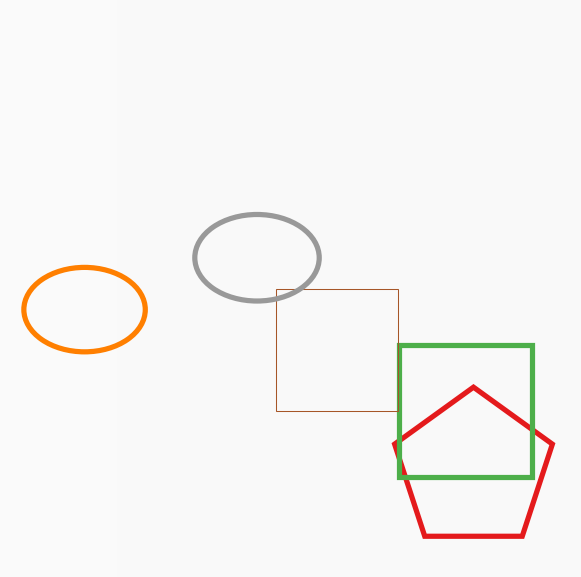[{"shape": "pentagon", "thickness": 2.5, "radius": 0.71, "center": [0.815, 0.186]}, {"shape": "square", "thickness": 2.5, "radius": 0.57, "center": [0.8, 0.287]}, {"shape": "oval", "thickness": 2.5, "radius": 0.52, "center": [0.145, 0.463]}, {"shape": "square", "thickness": 0.5, "radius": 0.53, "center": [0.58, 0.393]}, {"shape": "oval", "thickness": 2.5, "radius": 0.54, "center": [0.442, 0.553]}]